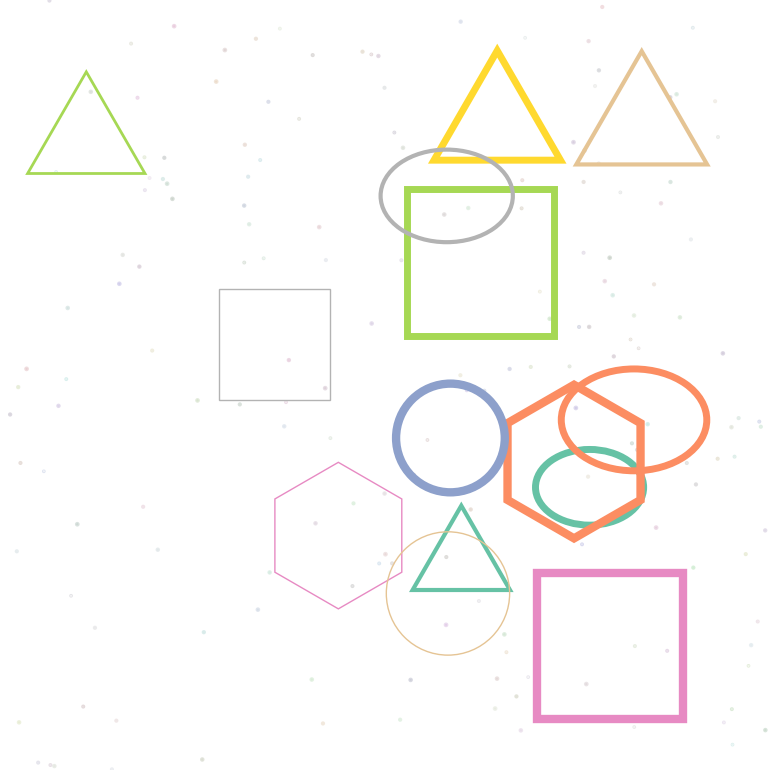[{"shape": "oval", "thickness": 2.5, "radius": 0.35, "center": [0.766, 0.367]}, {"shape": "triangle", "thickness": 1.5, "radius": 0.37, "center": [0.599, 0.27]}, {"shape": "oval", "thickness": 2.5, "radius": 0.47, "center": [0.823, 0.455]}, {"shape": "hexagon", "thickness": 3, "radius": 0.5, "center": [0.745, 0.401]}, {"shape": "circle", "thickness": 3, "radius": 0.35, "center": [0.585, 0.431]}, {"shape": "square", "thickness": 3, "radius": 0.47, "center": [0.793, 0.161]}, {"shape": "hexagon", "thickness": 0.5, "radius": 0.48, "center": [0.439, 0.304]}, {"shape": "triangle", "thickness": 1, "radius": 0.44, "center": [0.112, 0.819]}, {"shape": "square", "thickness": 2.5, "radius": 0.48, "center": [0.624, 0.659]}, {"shape": "triangle", "thickness": 2.5, "radius": 0.47, "center": [0.646, 0.839]}, {"shape": "circle", "thickness": 0.5, "radius": 0.4, "center": [0.582, 0.229]}, {"shape": "triangle", "thickness": 1.5, "radius": 0.49, "center": [0.833, 0.835]}, {"shape": "oval", "thickness": 1.5, "radius": 0.43, "center": [0.58, 0.746]}, {"shape": "square", "thickness": 0.5, "radius": 0.36, "center": [0.356, 0.552]}]